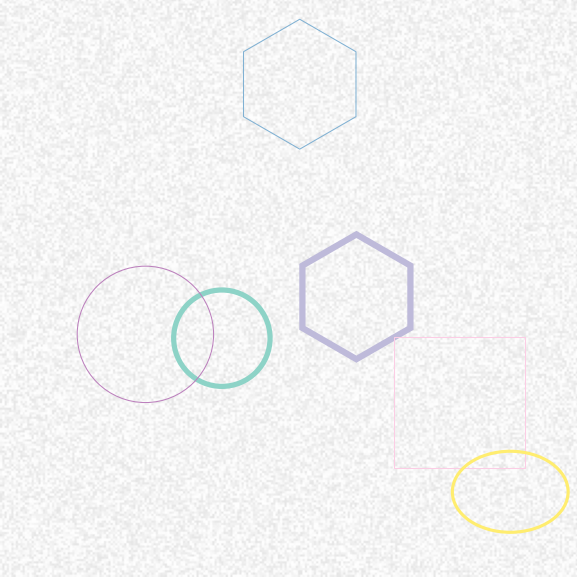[{"shape": "circle", "thickness": 2.5, "radius": 0.42, "center": [0.384, 0.414]}, {"shape": "hexagon", "thickness": 3, "radius": 0.54, "center": [0.617, 0.485]}, {"shape": "hexagon", "thickness": 0.5, "radius": 0.56, "center": [0.519, 0.853]}, {"shape": "square", "thickness": 0.5, "radius": 0.57, "center": [0.796, 0.303]}, {"shape": "circle", "thickness": 0.5, "radius": 0.59, "center": [0.252, 0.42]}, {"shape": "oval", "thickness": 1.5, "radius": 0.5, "center": [0.884, 0.148]}]